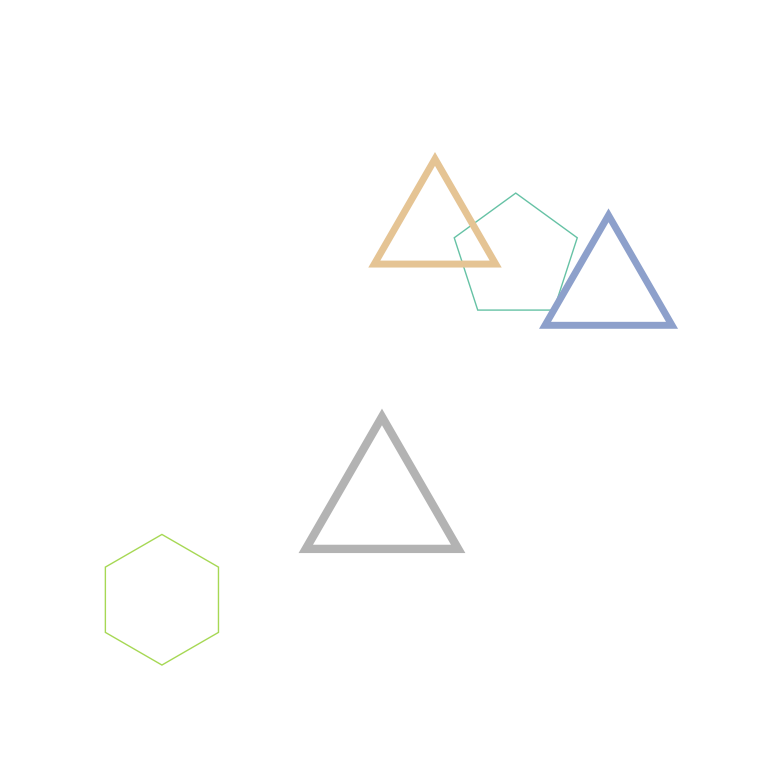[{"shape": "pentagon", "thickness": 0.5, "radius": 0.42, "center": [0.67, 0.665]}, {"shape": "triangle", "thickness": 2.5, "radius": 0.48, "center": [0.79, 0.625]}, {"shape": "hexagon", "thickness": 0.5, "radius": 0.42, "center": [0.21, 0.221]}, {"shape": "triangle", "thickness": 2.5, "radius": 0.45, "center": [0.565, 0.703]}, {"shape": "triangle", "thickness": 3, "radius": 0.57, "center": [0.496, 0.344]}]